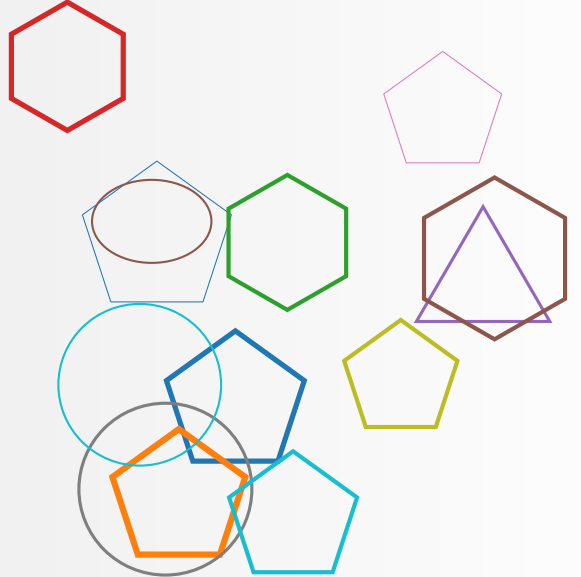[{"shape": "pentagon", "thickness": 0.5, "radius": 0.67, "center": [0.27, 0.585]}, {"shape": "pentagon", "thickness": 2.5, "radius": 0.62, "center": [0.405, 0.302]}, {"shape": "pentagon", "thickness": 3, "radius": 0.6, "center": [0.308, 0.136]}, {"shape": "hexagon", "thickness": 2, "radius": 0.58, "center": [0.494, 0.579]}, {"shape": "hexagon", "thickness": 2.5, "radius": 0.56, "center": [0.116, 0.884]}, {"shape": "triangle", "thickness": 1.5, "radius": 0.66, "center": [0.831, 0.509]}, {"shape": "hexagon", "thickness": 2, "radius": 0.7, "center": [0.851, 0.552]}, {"shape": "oval", "thickness": 1, "radius": 0.51, "center": [0.261, 0.616]}, {"shape": "pentagon", "thickness": 0.5, "radius": 0.53, "center": [0.762, 0.803]}, {"shape": "circle", "thickness": 1.5, "radius": 0.74, "center": [0.285, 0.152]}, {"shape": "pentagon", "thickness": 2, "radius": 0.51, "center": [0.69, 0.343]}, {"shape": "circle", "thickness": 1, "radius": 0.7, "center": [0.24, 0.333]}, {"shape": "pentagon", "thickness": 2, "radius": 0.58, "center": [0.504, 0.102]}]